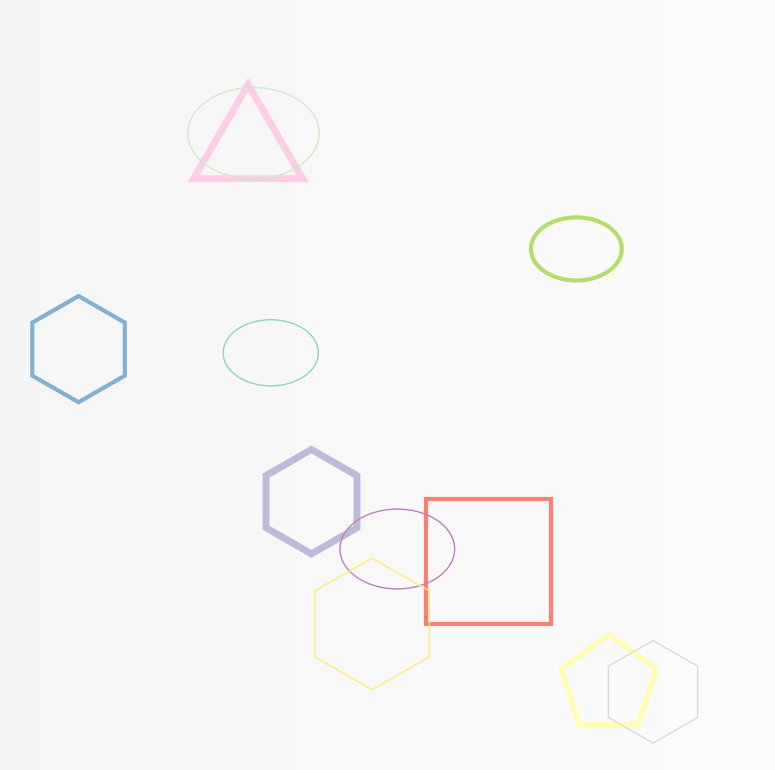[{"shape": "oval", "thickness": 0.5, "radius": 0.31, "center": [0.349, 0.542]}, {"shape": "pentagon", "thickness": 2, "radius": 0.32, "center": [0.785, 0.111]}, {"shape": "hexagon", "thickness": 2.5, "radius": 0.34, "center": [0.402, 0.348]}, {"shape": "square", "thickness": 1.5, "radius": 0.4, "center": [0.63, 0.271]}, {"shape": "hexagon", "thickness": 1.5, "radius": 0.34, "center": [0.101, 0.547]}, {"shape": "oval", "thickness": 1.5, "radius": 0.29, "center": [0.744, 0.677]}, {"shape": "triangle", "thickness": 2.5, "radius": 0.41, "center": [0.32, 0.809]}, {"shape": "hexagon", "thickness": 0.5, "radius": 0.33, "center": [0.843, 0.101]}, {"shape": "oval", "thickness": 0.5, "radius": 0.37, "center": [0.513, 0.287]}, {"shape": "oval", "thickness": 0.5, "radius": 0.42, "center": [0.327, 0.827]}, {"shape": "hexagon", "thickness": 0.5, "radius": 0.43, "center": [0.48, 0.19]}]